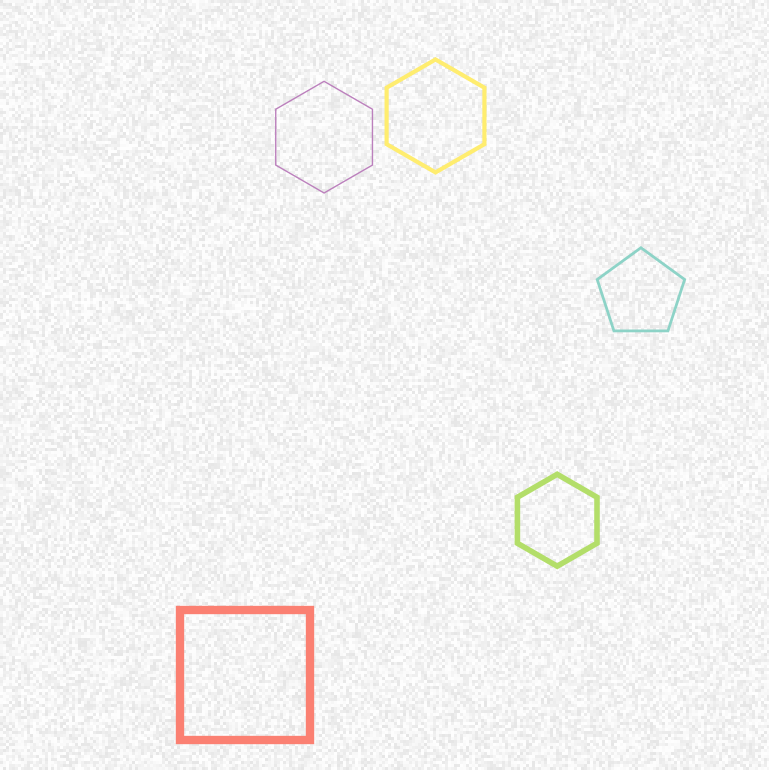[{"shape": "pentagon", "thickness": 1, "radius": 0.3, "center": [0.832, 0.619]}, {"shape": "square", "thickness": 3, "radius": 0.42, "center": [0.319, 0.123]}, {"shape": "hexagon", "thickness": 2, "radius": 0.3, "center": [0.724, 0.324]}, {"shape": "hexagon", "thickness": 0.5, "radius": 0.36, "center": [0.421, 0.822]}, {"shape": "hexagon", "thickness": 1.5, "radius": 0.37, "center": [0.566, 0.849]}]